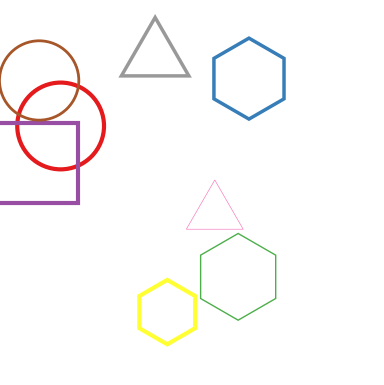[{"shape": "circle", "thickness": 3, "radius": 0.56, "center": [0.157, 0.673]}, {"shape": "hexagon", "thickness": 2.5, "radius": 0.53, "center": [0.647, 0.796]}, {"shape": "hexagon", "thickness": 1, "radius": 0.56, "center": [0.619, 0.281]}, {"shape": "square", "thickness": 3, "radius": 0.52, "center": [0.1, 0.576]}, {"shape": "hexagon", "thickness": 3, "radius": 0.42, "center": [0.434, 0.189]}, {"shape": "circle", "thickness": 2, "radius": 0.52, "center": [0.102, 0.791]}, {"shape": "triangle", "thickness": 0.5, "radius": 0.43, "center": [0.558, 0.447]}, {"shape": "triangle", "thickness": 2.5, "radius": 0.51, "center": [0.403, 0.853]}]